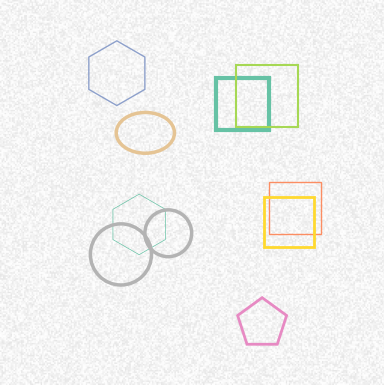[{"shape": "hexagon", "thickness": 0.5, "radius": 0.39, "center": [0.361, 0.417]}, {"shape": "square", "thickness": 3, "radius": 0.34, "center": [0.63, 0.73]}, {"shape": "square", "thickness": 1, "radius": 0.33, "center": [0.766, 0.46]}, {"shape": "hexagon", "thickness": 1, "radius": 0.42, "center": [0.304, 0.81]}, {"shape": "pentagon", "thickness": 2, "radius": 0.33, "center": [0.681, 0.16]}, {"shape": "square", "thickness": 1.5, "radius": 0.4, "center": [0.695, 0.751]}, {"shape": "square", "thickness": 2, "radius": 0.33, "center": [0.751, 0.425]}, {"shape": "oval", "thickness": 2.5, "radius": 0.38, "center": [0.377, 0.655]}, {"shape": "circle", "thickness": 2.5, "radius": 0.3, "center": [0.437, 0.394]}, {"shape": "circle", "thickness": 2.5, "radius": 0.4, "center": [0.314, 0.339]}]